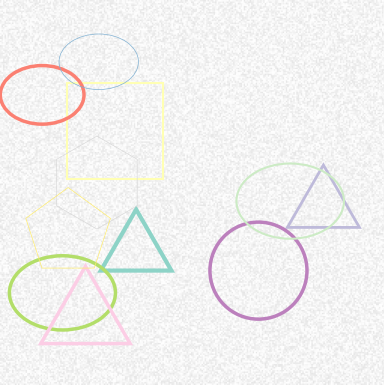[{"shape": "triangle", "thickness": 3, "radius": 0.53, "center": [0.354, 0.35]}, {"shape": "square", "thickness": 1.5, "radius": 0.62, "center": [0.298, 0.66]}, {"shape": "triangle", "thickness": 2, "radius": 0.54, "center": [0.84, 0.463]}, {"shape": "oval", "thickness": 2.5, "radius": 0.54, "center": [0.11, 0.754]}, {"shape": "oval", "thickness": 0.5, "radius": 0.52, "center": [0.256, 0.84]}, {"shape": "oval", "thickness": 2.5, "radius": 0.69, "center": [0.162, 0.239]}, {"shape": "triangle", "thickness": 2.5, "radius": 0.67, "center": [0.222, 0.175]}, {"shape": "hexagon", "thickness": 0.5, "radius": 0.6, "center": [0.252, 0.526]}, {"shape": "circle", "thickness": 2.5, "radius": 0.63, "center": [0.671, 0.297]}, {"shape": "oval", "thickness": 1.5, "radius": 0.7, "center": [0.754, 0.478]}, {"shape": "pentagon", "thickness": 0.5, "radius": 0.58, "center": [0.177, 0.397]}]